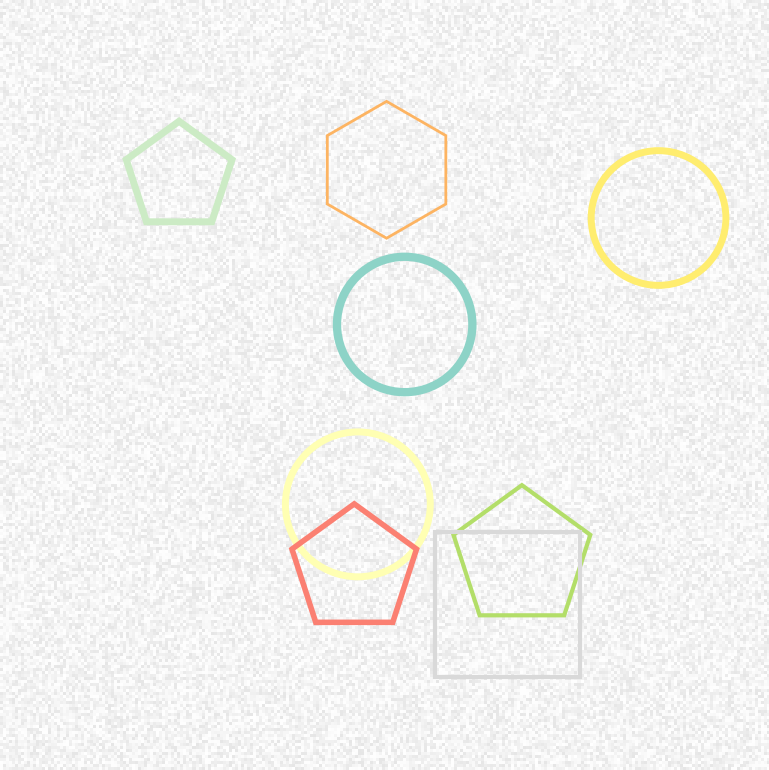[{"shape": "circle", "thickness": 3, "radius": 0.44, "center": [0.526, 0.579]}, {"shape": "circle", "thickness": 2.5, "radius": 0.47, "center": [0.465, 0.345]}, {"shape": "pentagon", "thickness": 2, "radius": 0.43, "center": [0.46, 0.261]}, {"shape": "hexagon", "thickness": 1, "radius": 0.44, "center": [0.502, 0.779]}, {"shape": "pentagon", "thickness": 1.5, "radius": 0.47, "center": [0.678, 0.276]}, {"shape": "square", "thickness": 1.5, "radius": 0.47, "center": [0.659, 0.215]}, {"shape": "pentagon", "thickness": 2.5, "radius": 0.36, "center": [0.233, 0.77]}, {"shape": "circle", "thickness": 2.5, "radius": 0.44, "center": [0.855, 0.717]}]